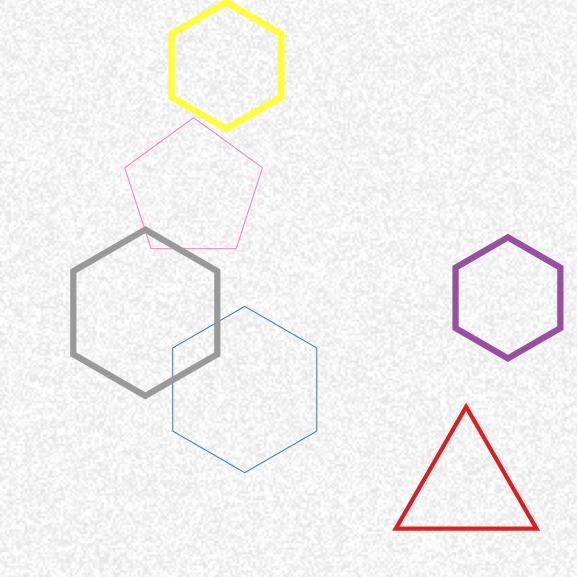[{"shape": "triangle", "thickness": 2, "radius": 0.7, "center": [0.807, 0.154]}, {"shape": "hexagon", "thickness": 0.5, "radius": 0.72, "center": [0.424, 0.325]}, {"shape": "hexagon", "thickness": 3, "radius": 0.52, "center": [0.88, 0.483]}, {"shape": "hexagon", "thickness": 3, "radius": 0.55, "center": [0.392, 0.886]}, {"shape": "pentagon", "thickness": 0.5, "radius": 0.63, "center": [0.335, 0.67]}, {"shape": "hexagon", "thickness": 3, "radius": 0.72, "center": [0.252, 0.458]}]